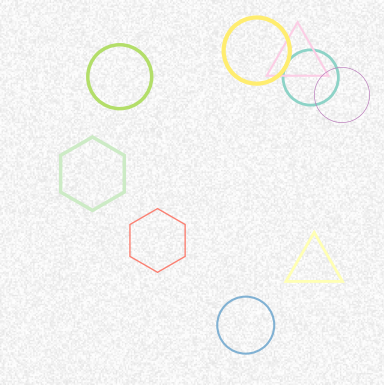[{"shape": "circle", "thickness": 2, "radius": 0.36, "center": [0.807, 0.799]}, {"shape": "triangle", "thickness": 2, "radius": 0.42, "center": [0.816, 0.311]}, {"shape": "hexagon", "thickness": 1, "radius": 0.41, "center": [0.409, 0.375]}, {"shape": "circle", "thickness": 1.5, "radius": 0.37, "center": [0.638, 0.155]}, {"shape": "circle", "thickness": 2.5, "radius": 0.41, "center": [0.311, 0.801]}, {"shape": "triangle", "thickness": 1.5, "radius": 0.46, "center": [0.773, 0.85]}, {"shape": "circle", "thickness": 0.5, "radius": 0.36, "center": [0.888, 0.753]}, {"shape": "hexagon", "thickness": 2.5, "radius": 0.48, "center": [0.24, 0.549]}, {"shape": "circle", "thickness": 3, "radius": 0.43, "center": [0.667, 0.869]}]